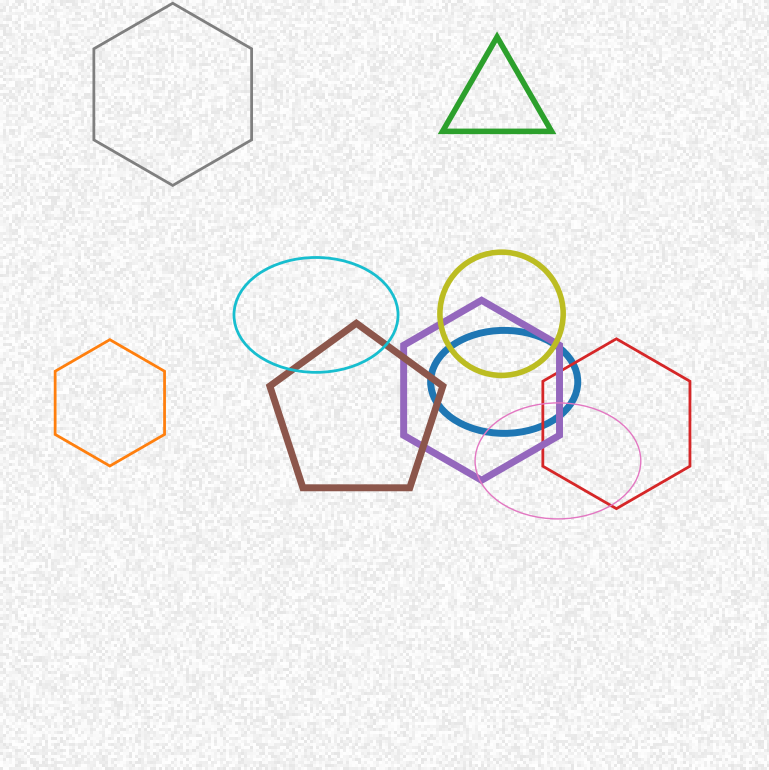[{"shape": "oval", "thickness": 2.5, "radius": 0.48, "center": [0.655, 0.504]}, {"shape": "hexagon", "thickness": 1, "radius": 0.41, "center": [0.143, 0.477]}, {"shape": "triangle", "thickness": 2, "radius": 0.41, "center": [0.646, 0.87]}, {"shape": "hexagon", "thickness": 1, "radius": 0.55, "center": [0.801, 0.45]}, {"shape": "hexagon", "thickness": 2.5, "radius": 0.58, "center": [0.625, 0.493]}, {"shape": "pentagon", "thickness": 2.5, "radius": 0.59, "center": [0.463, 0.462]}, {"shape": "oval", "thickness": 0.5, "radius": 0.54, "center": [0.725, 0.401]}, {"shape": "hexagon", "thickness": 1, "radius": 0.59, "center": [0.224, 0.877]}, {"shape": "circle", "thickness": 2, "radius": 0.4, "center": [0.651, 0.592]}, {"shape": "oval", "thickness": 1, "radius": 0.53, "center": [0.41, 0.591]}]